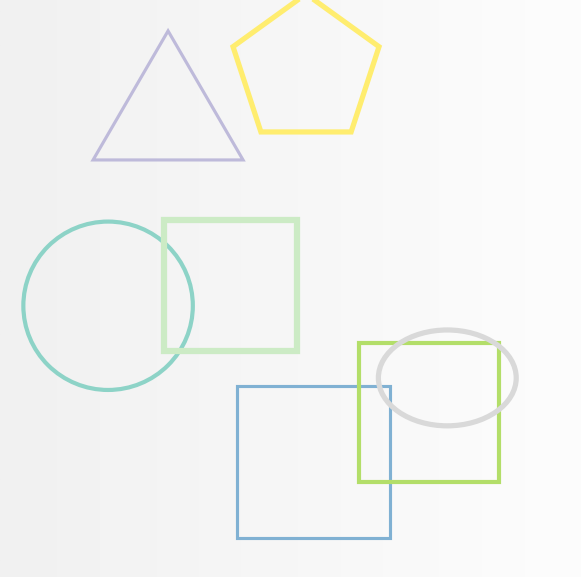[{"shape": "circle", "thickness": 2, "radius": 0.73, "center": [0.186, 0.47]}, {"shape": "triangle", "thickness": 1.5, "radius": 0.74, "center": [0.289, 0.797]}, {"shape": "square", "thickness": 1.5, "radius": 0.66, "center": [0.54, 0.2]}, {"shape": "square", "thickness": 2, "radius": 0.6, "center": [0.738, 0.285]}, {"shape": "oval", "thickness": 2.5, "radius": 0.59, "center": [0.77, 0.345]}, {"shape": "square", "thickness": 3, "radius": 0.57, "center": [0.396, 0.505]}, {"shape": "pentagon", "thickness": 2.5, "radius": 0.66, "center": [0.526, 0.877]}]